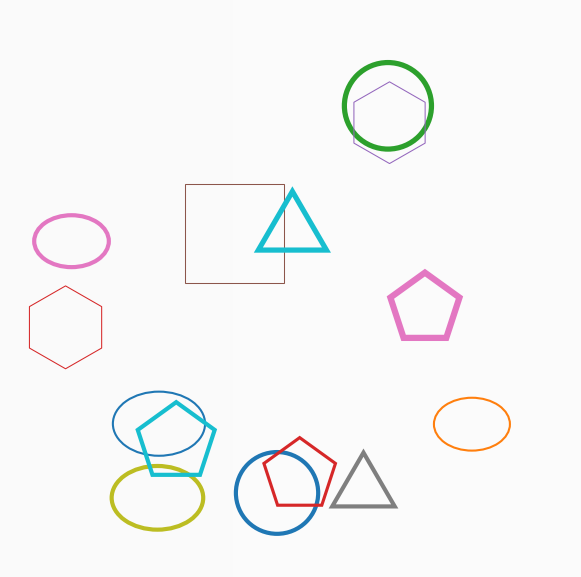[{"shape": "circle", "thickness": 2, "radius": 0.35, "center": [0.477, 0.146]}, {"shape": "oval", "thickness": 1, "radius": 0.4, "center": [0.273, 0.265]}, {"shape": "oval", "thickness": 1, "radius": 0.33, "center": [0.812, 0.265]}, {"shape": "circle", "thickness": 2.5, "radius": 0.37, "center": [0.667, 0.816]}, {"shape": "pentagon", "thickness": 1.5, "radius": 0.32, "center": [0.516, 0.177]}, {"shape": "hexagon", "thickness": 0.5, "radius": 0.36, "center": [0.113, 0.432]}, {"shape": "hexagon", "thickness": 0.5, "radius": 0.35, "center": [0.67, 0.787]}, {"shape": "square", "thickness": 0.5, "radius": 0.43, "center": [0.403, 0.595]}, {"shape": "pentagon", "thickness": 3, "radius": 0.31, "center": [0.731, 0.465]}, {"shape": "oval", "thickness": 2, "radius": 0.32, "center": [0.123, 0.582]}, {"shape": "triangle", "thickness": 2, "radius": 0.31, "center": [0.625, 0.153]}, {"shape": "oval", "thickness": 2, "radius": 0.39, "center": [0.271, 0.137]}, {"shape": "triangle", "thickness": 2.5, "radius": 0.34, "center": [0.503, 0.6]}, {"shape": "pentagon", "thickness": 2, "radius": 0.35, "center": [0.303, 0.233]}]